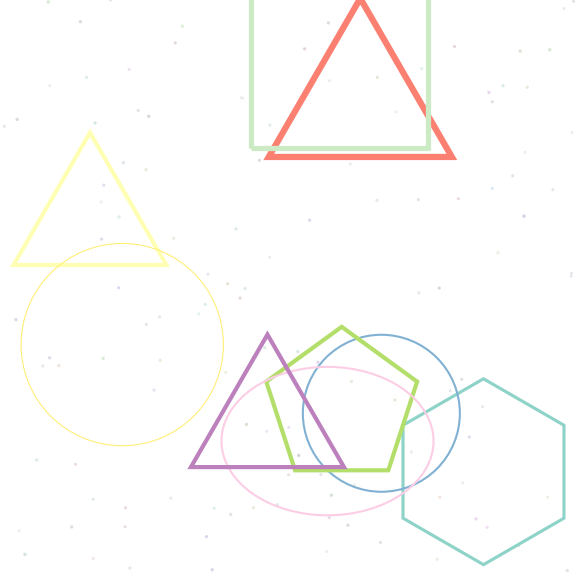[{"shape": "hexagon", "thickness": 1.5, "radius": 0.8, "center": [0.837, 0.182]}, {"shape": "triangle", "thickness": 2, "radius": 0.76, "center": [0.156, 0.617]}, {"shape": "triangle", "thickness": 3, "radius": 0.92, "center": [0.624, 0.819]}, {"shape": "circle", "thickness": 1, "radius": 0.68, "center": [0.66, 0.284]}, {"shape": "pentagon", "thickness": 2, "radius": 0.69, "center": [0.592, 0.296]}, {"shape": "oval", "thickness": 1, "radius": 0.92, "center": [0.567, 0.235]}, {"shape": "triangle", "thickness": 2, "radius": 0.77, "center": [0.463, 0.267]}, {"shape": "square", "thickness": 2.5, "radius": 0.77, "center": [0.588, 0.896]}, {"shape": "circle", "thickness": 0.5, "radius": 0.88, "center": [0.212, 0.402]}]